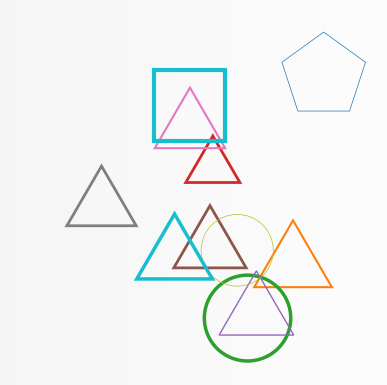[{"shape": "pentagon", "thickness": 0.5, "radius": 0.57, "center": [0.835, 0.803]}, {"shape": "triangle", "thickness": 1.5, "radius": 0.58, "center": [0.756, 0.312]}, {"shape": "circle", "thickness": 2.5, "radius": 0.56, "center": [0.639, 0.174]}, {"shape": "triangle", "thickness": 2, "radius": 0.4, "center": [0.549, 0.566]}, {"shape": "triangle", "thickness": 1, "radius": 0.56, "center": [0.662, 0.185]}, {"shape": "triangle", "thickness": 2, "radius": 0.54, "center": [0.542, 0.358]}, {"shape": "triangle", "thickness": 1.5, "radius": 0.52, "center": [0.49, 0.668]}, {"shape": "triangle", "thickness": 2, "radius": 0.52, "center": [0.262, 0.465]}, {"shape": "circle", "thickness": 0.5, "radius": 0.47, "center": [0.612, 0.35]}, {"shape": "square", "thickness": 3, "radius": 0.46, "center": [0.489, 0.726]}, {"shape": "triangle", "thickness": 2.5, "radius": 0.56, "center": [0.45, 0.332]}]